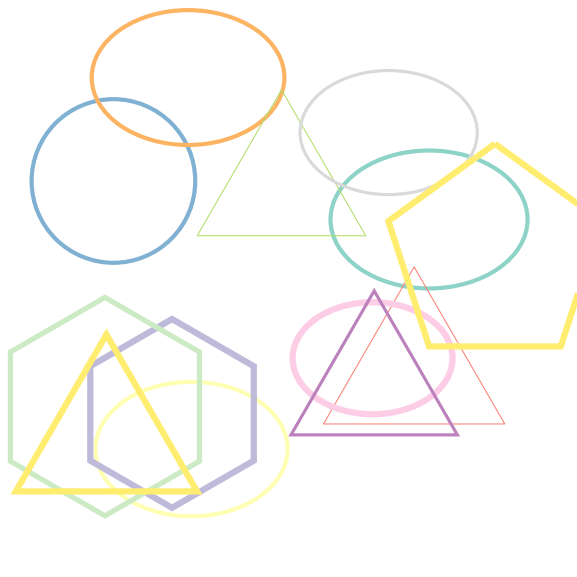[{"shape": "oval", "thickness": 2, "radius": 0.85, "center": [0.743, 0.619]}, {"shape": "oval", "thickness": 2, "radius": 0.83, "center": [0.332, 0.222]}, {"shape": "hexagon", "thickness": 3, "radius": 0.82, "center": [0.298, 0.283]}, {"shape": "triangle", "thickness": 0.5, "radius": 0.91, "center": [0.717, 0.356]}, {"shape": "circle", "thickness": 2, "radius": 0.71, "center": [0.196, 0.686]}, {"shape": "oval", "thickness": 2, "radius": 0.83, "center": [0.326, 0.865]}, {"shape": "triangle", "thickness": 0.5, "radius": 0.84, "center": [0.487, 0.675]}, {"shape": "oval", "thickness": 3, "radius": 0.69, "center": [0.645, 0.379]}, {"shape": "oval", "thickness": 1.5, "radius": 0.77, "center": [0.673, 0.77]}, {"shape": "triangle", "thickness": 1.5, "radius": 0.83, "center": [0.648, 0.329]}, {"shape": "hexagon", "thickness": 2.5, "radius": 0.95, "center": [0.182, 0.295]}, {"shape": "pentagon", "thickness": 3, "radius": 0.97, "center": [0.857, 0.556]}, {"shape": "triangle", "thickness": 3, "radius": 0.91, "center": [0.184, 0.239]}]